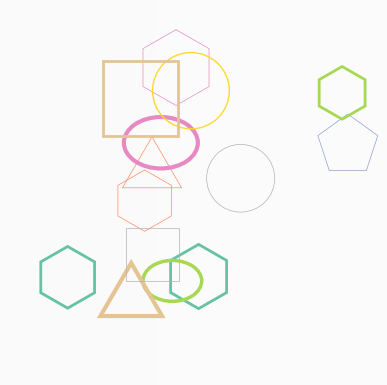[{"shape": "hexagon", "thickness": 2, "radius": 0.4, "center": [0.175, 0.28]}, {"shape": "hexagon", "thickness": 2, "radius": 0.42, "center": [0.513, 0.282]}, {"shape": "hexagon", "thickness": 0.5, "radius": 0.4, "center": [0.373, 0.479]}, {"shape": "triangle", "thickness": 0.5, "radius": 0.44, "center": [0.392, 0.556]}, {"shape": "pentagon", "thickness": 0.5, "radius": 0.41, "center": [0.898, 0.623]}, {"shape": "hexagon", "thickness": 0.5, "radius": 0.49, "center": [0.454, 0.824]}, {"shape": "oval", "thickness": 3, "radius": 0.48, "center": [0.415, 0.629]}, {"shape": "hexagon", "thickness": 2, "radius": 0.34, "center": [0.883, 0.759]}, {"shape": "oval", "thickness": 2.5, "radius": 0.38, "center": [0.445, 0.27]}, {"shape": "circle", "thickness": 1, "radius": 0.5, "center": [0.493, 0.764]}, {"shape": "square", "thickness": 2, "radius": 0.49, "center": [0.362, 0.744]}, {"shape": "triangle", "thickness": 3, "radius": 0.46, "center": [0.339, 0.225]}, {"shape": "circle", "thickness": 0.5, "radius": 0.44, "center": [0.621, 0.537]}, {"shape": "square", "thickness": 0.5, "radius": 0.34, "center": [0.394, 0.339]}]